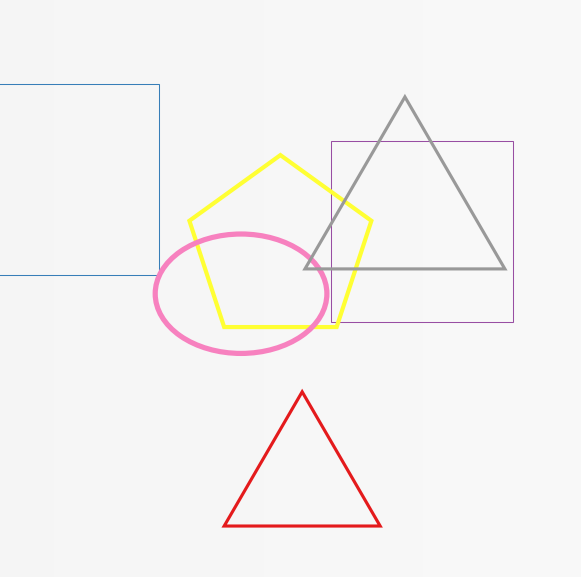[{"shape": "triangle", "thickness": 1.5, "radius": 0.77, "center": [0.52, 0.166]}, {"shape": "square", "thickness": 0.5, "radius": 0.83, "center": [0.108, 0.688]}, {"shape": "square", "thickness": 0.5, "radius": 0.78, "center": [0.725, 0.599]}, {"shape": "pentagon", "thickness": 2, "radius": 0.82, "center": [0.482, 0.566]}, {"shape": "oval", "thickness": 2.5, "radius": 0.74, "center": [0.415, 0.491]}, {"shape": "triangle", "thickness": 1.5, "radius": 0.99, "center": [0.697, 0.633]}]